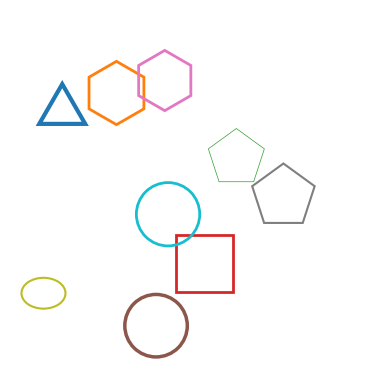[{"shape": "triangle", "thickness": 3, "radius": 0.34, "center": [0.162, 0.713]}, {"shape": "hexagon", "thickness": 2, "radius": 0.41, "center": [0.302, 0.758]}, {"shape": "pentagon", "thickness": 0.5, "radius": 0.38, "center": [0.614, 0.59]}, {"shape": "square", "thickness": 2, "radius": 0.37, "center": [0.532, 0.315]}, {"shape": "circle", "thickness": 2.5, "radius": 0.41, "center": [0.405, 0.154]}, {"shape": "hexagon", "thickness": 2, "radius": 0.39, "center": [0.428, 0.791]}, {"shape": "pentagon", "thickness": 1.5, "radius": 0.43, "center": [0.736, 0.49]}, {"shape": "oval", "thickness": 1.5, "radius": 0.29, "center": [0.113, 0.238]}, {"shape": "circle", "thickness": 2, "radius": 0.41, "center": [0.436, 0.444]}]